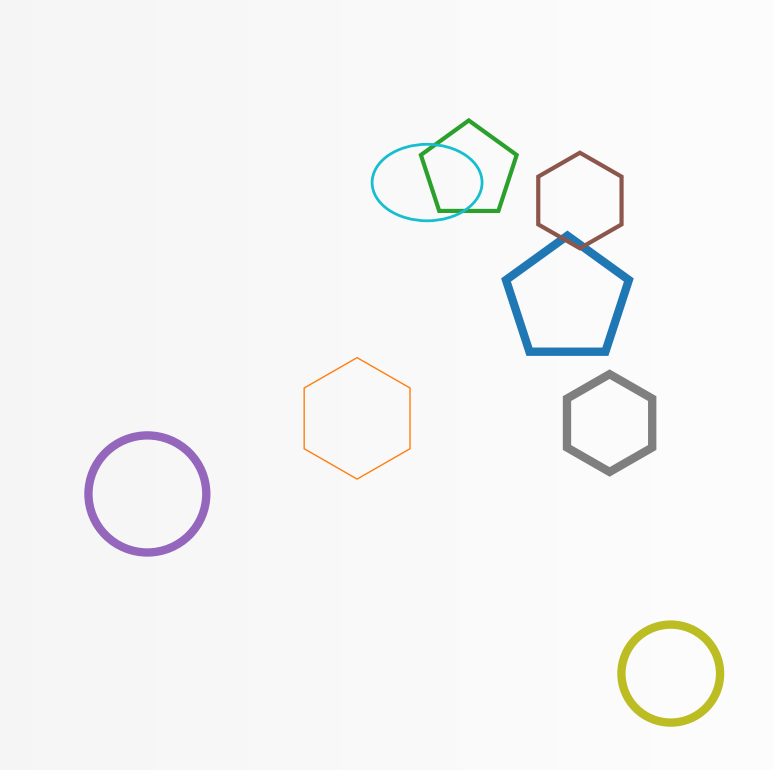[{"shape": "pentagon", "thickness": 3, "radius": 0.42, "center": [0.732, 0.611]}, {"shape": "hexagon", "thickness": 0.5, "radius": 0.39, "center": [0.461, 0.457]}, {"shape": "pentagon", "thickness": 1.5, "radius": 0.32, "center": [0.605, 0.779]}, {"shape": "circle", "thickness": 3, "radius": 0.38, "center": [0.19, 0.359]}, {"shape": "hexagon", "thickness": 1.5, "radius": 0.31, "center": [0.748, 0.74]}, {"shape": "hexagon", "thickness": 3, "radius": 0.32, "center": [0.787, 0.451]}, {"shape": "circle", "thickness": 3, "radius": 0.32, "center": [0.865, 0.125]}, {"shape": "oval", "thickness": 1, "radius": 0.35, "center": [0.551, 0.763]}]